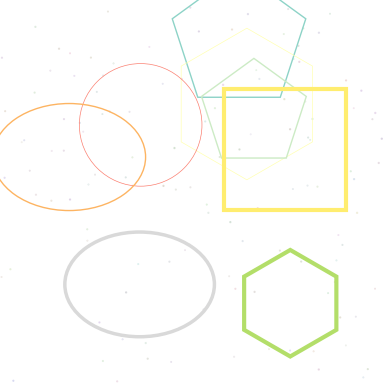[{"shape": "pentagon", "thickness": 1, "radius": 0.91, "center": [0.621, 0.895]}, {"shape": "hexagon", "thickness": 0.5, "radius": 0.98, "center": [0.641, 0.73]}, {"shape": "circle", "thickness": 0.5, "radius": 0.8, "center": [0.365, 0.676]}, {"shape": "oval", "thickness": 1, "radius": 0.99, "center": [0.18, 0.592]}, {"shape": "hexagon", "thickness": 3, "radius": 0.69, "center": [0.754, 0.212]}, {"shape": "oval", "thickness": 2.5, "radius": 0.97, "center": [0.363, 0.261]}, {"shape": "pentagon", "thickness": 1, "radius": 0.72, "center": [0.66, 0.705]}, {"shape": "square", "thickness": 3, "radius": 0.79, "center": [0.74, 0.612]}]